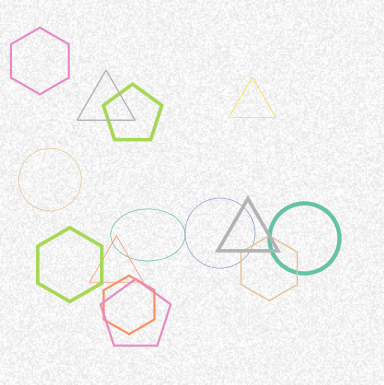[{"shape": "oval", "thickness": 0.5, "radius": 0.48, "center": [0.384, 0.39]}, {"shape": "circle", "thickness": 3, "radius": 0.45, "center": [0.791, 0.381]}, {"shape": "triangle", "thickness": 0.5, "radius": 0.4, "center": [0.303, 0.307]}, {"shape": "hexagon", "thickness": 1.5, "radius": 0.38, "center": [0.335, 0.208]}, {"shape": "circle", "thickness": 0.5, "radius": 0.46, "center": [0.571, 0.394]}, {"shape": "pentagon", "thickness": 1.5, "radius": 0.48, "center": [0.352, 0.18]}, {"shape": "hexagon", "thickness": 1.5, "radius": 0.43, "center": [0.104, 0.842]}, {"shape": "pentagon", "thickness": 2.5, "radius": 0.4, "center": [0.344, 0.702]}, {"shape": "hexagon", "thickness": 2.5, "radius": 0.48, "center": [0.181, 0.313]}, {"shape": "triangle", "thickness": 0.5, "radius": 0.35, "center": [0.655, 0.73]}, {"shape": "hexagon", "thickness": 1, "radius": 0.42, "center": [0.699, 0.303]}, {"shape": "circle", "thickness": 0.5, "radius": 0.41, "center": [0.13, 0.534]}, {"shape": "triangle", "thickness": 1, "radius": 0.44, "center": [0.276, 0.731]}, {"shape": "triangle", "thickness": 2.5, "radius": 0.45, "center": [0.644, 0.394]}]